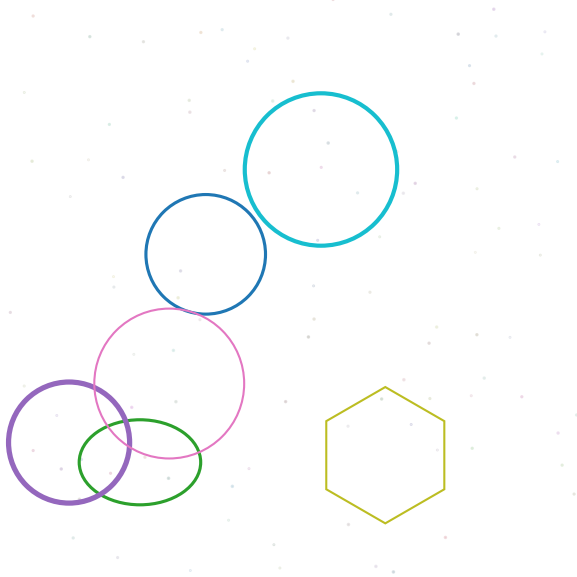[{"shape": "circle", "thickness": 1.5, "radius": 0.52, "center": [0.356, 0.559]}, {"shape": "oval", "thickness": 1.5, "radius": 0.53, "center": [0.242, 0.199]}, {"shape": "circle", "thickness": 2.5, "radius": 0.52, "center": [0.12, 0.233]}, {"shape": "circle", "thickness": 1, "radius": 0.65, "center": [0.293, 0.335]}, {"shape": "hexagon", "thickness": 1, "radius": 0.59, "center": [0.667, 0.211]}, {"shape": "circle", "thickness": 2, "radius": 0.66, "center": [0.556, 0.706]}]